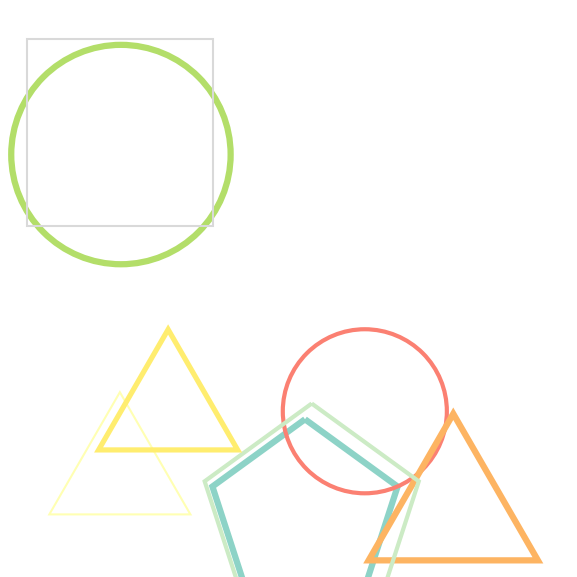[{"shape": "pentagon", "thickness": 3, "radius": 0.84, "center": [0.528, 0.105]}, {"shape": "triangle", "thickness": 1, "radius": 0.71, "center": [0.208, 0.179]}, {"shape": "circle", "thickness": 2, "radius": 0.71, "center": [0.632, 0.287]}, {"shape": "triangle", "thickness": 3, "radius": 0.85, "center": [0.785, 0.113]}, {"shape": "circle", "thickness": 3, "radius": 0.95, "center": [0.209, 0.732]}, {"shape": "square", "thickness": 1, "radius": 0.81, "center": [0.208, 0.77]}, {"shape": "pentagon", "thickness": 2, "radius": 0.97, "center": [0.54, 0.105]}, {"shape": "triangle", "thickness": 2.5, "radius": 0.7, "center": [0.291, 0.29]}]